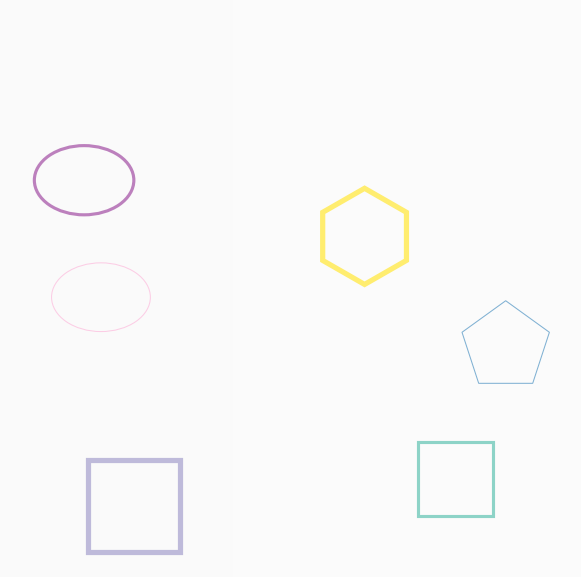[{"shape": "square", "thickness": 1.5, "radius": 0.32, "center": [0.784, 0.17]}, {"shape": "square", "thickness": 2.5, "radius": 0.4, "center": [0.23, 0.123]}, {"shape": "pentagon", "thickness": 0.5, "radius": 0.4, "center": [0.87, 0.399]}, {"shape": "oval", "thickness": 0.5, "radius": 0.43, "center": [0.174, 0.484]}, {"shape": "oval", "thickness": 1.5, "radius": 0.43, "center": [0.145, 0.687]}, {"shape": "hexagon", "thickness": 2.5, "radius": 0.42, "center": [0.627, 0.59]}]